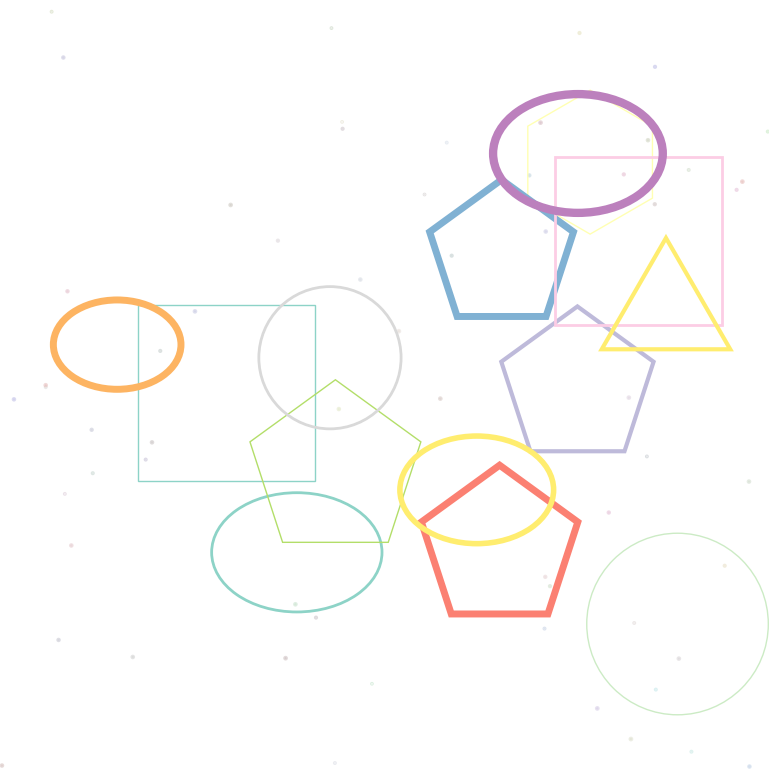[{"shape": "square", "thickness": 0.5, "radius": 0.57, "center": [0.294, 0.49]}, {"shape": "oval", "thickness": 1, "radius": 0.55, "center": [0.385, 0.283]}, {"shape": "hexagon", "thickness": 0.5, "radius": 0.47, "center": [0.766, 0.789]}, {"shape": "pentagon", "thickness": 1.5, "radius": 0.52, "center": [0.75, 0.498]}, {"shape": "pentagon", "thickness": 2.5, "radius": 0.53, "center": [0.649, 0.289]}, {"shape": "pentagon", "thickness": 2.5, "radius": 0.49, "center": [0.651, 0.668]}, {"shape": "oval", "thickness": 2.5, "radius": 0.41, "center": [0.152, 0.552]}, {"shape": "pentagon", "thickness": 0.5, "radius": 0.58, "center": [0.436, 0.39]}, {"shape": "square", "thickness": 1, "radius": 0.54, "center": [0.829, 0.687]}, {"shape": "circle", "thickness": 1, "radius": 0.46, "center": [0.429, 0.535]}, {"shape": "oval", "thickness": 3, "radius": 0.55, "center": [0.751, 0.801]}, {"shape": "circle", "thickness": 0.5, "radius": 0.59, "center": [0.88, 0.19]}, {"shape": "oval", "thickness": 2, "radius": 0.5, "center": [0.619, 0.364]}, {"shape": "triangle", "thickness": 1.5, "radius": 0.48, "center": [0.865, 0.595]}]